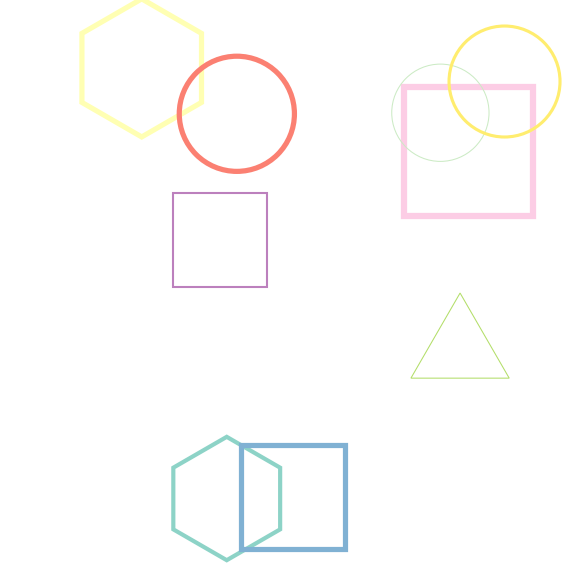[{"shape": "hexagon", "thickness": 2, "radius": 0.53, "center": [0.393, 0.136]}, {"shape": "hexagon", "thickness": 2.5, "radius": 0.6, "center": [0.245, 0.882]}, {"shape": "circle", "thickness": 2.5, "radius": 0.5, "center": [0.41, 0.802]}, {"shape": "square", "thickness": 2.5, "radius": 0.45, "center": [0.507, 0.138]}, {"shape": "triangle", "thickness": 0.5, "radius": 0.49, "center": [0.797, 0.393]}, {"shape": "square", "thickness": 3, "radius": 0.56, "center": [0.812, 0.736]}, {"shape": "square", "thickness": 1, "radius": 0.41, "center": [0.381, 0.584]}, {"shape": "circle", "thickness": 0.5, "radius": 0.42, "center": [0.763, 0.804]}, {"shape": "circle", "thickness": 1.5, "radius": 0.48, "center": [0.874, 0.858]}]